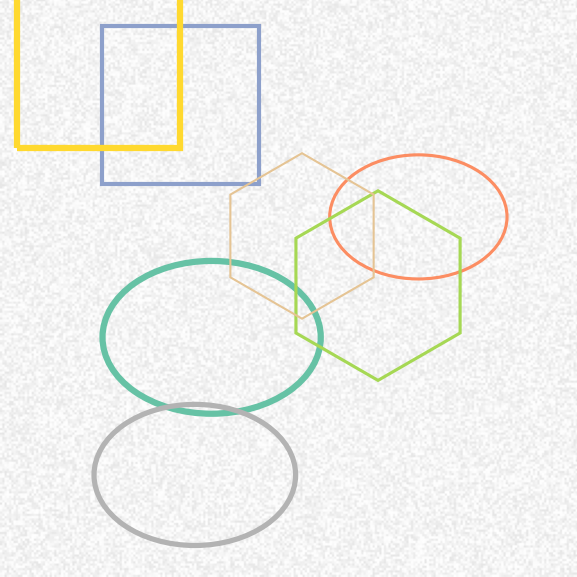[{"shape": "oval", "thickness": 3, "radius": 0.94, "center": [0.366, 0.415]}, {"shape": "oval", "thickness": 1.5, "radius": 0.77, "center": [0.724, 0.624]}, {"shape": "square", "thickness": 2, "radius": 0.68, "center": [0.313, 0.817]}, {"shape": "hexagon", "thickness": 1.5, "radius": 0.82, "center": [0.655, 0.505]}, {"shape": "square", "thickness": 3, "radius": 0.7, "center": [0.17, 0.884]}, {"shape": "hexagon", "thickness": 1, "radius": 0.72, "center": [0.523, 0.591]}, {"shape": "oval", "thickness": 2.5, "radius": 0.87, "center": [0.337, 0.177]}]